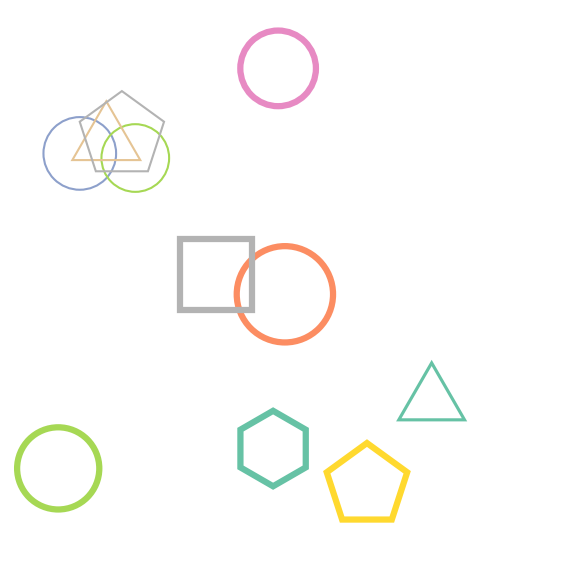[{"shape": "triangle", "thickness": 1.5, "radius": 0.33, "center": [0.747, 0.305]}, {"shape": "hexagon", "thickness": 3, "radius": 0.33, "center": [0.473, 0.222]}, {"shape": "circle", "thickness": 3, "radius": 0.42, "center": [0.493, 0.49]}, {"shape": "circle", "thickness": 1, "radius": 0.31, "center": [0.138, 0.733]}, {"shape": "circle", "thickness": 3, "radius": 0.33, "center": [0.482, 0.881]}, {"shape": "circle", "thickness": 3, "radius": 0.36, "center": [0.101, 0.188]}, {"shape": "circle", "thickness": 1, "radius": 0.29, "center": [0.234, 0.726]}, {"shape": "pentagon", "thickness": 3, "radius": 0.37, "center": [0.635, 0.159]}, {"shape": "triangle", "thickness": 1, "radius": 0.34, "center": [0.184, 0.756]}, {"shape": "pentagon", "thickness": 1, "radius": 0.38, "center": [0.211, 0.765]}, {"shape": "square", "thickness": 3, "radius": 0.31, "center": [0.373, 0.524]}]